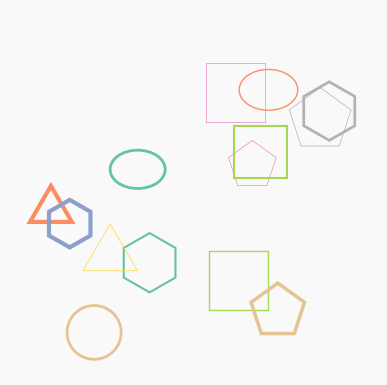[{"shape": "hexagon", "thickness": 1.5, "radius": 0.39, "center": [0.386, 0.318]}, {"shape": "oval", "thickness": 2, "radius": 0.36, "center": [0.355, 0.56]}, {"shape": "triangle", "thickness": 3, "radius": 0.31, "center": [0.131, 0.455]}, {"shape": "oval", "thickness": 1, "radius": 0.38, "center": [0.693, 0.767]}, {"shape": "hexagon", "thickness": 3, "radius": 0.31, "center": [0.18, 0.419]}, {"shape": "pentagon", "thickness": 0.5, "radius": 0.32, "center": [0.651, 0.571]}, {"shape": "square", "thickness": 0.5, "radius": 0.38, "center": [0.608, 0.759]}, {"shape": "square", "thickness": 1, "radius": 0.39, "center": [0.616, 0.272]}, {"shape": "square", "thickness": 1.5, "radius": 0.34, "center": [0.672, 0.605]}, {"shape": "triangle", "thickness": 0.5, "radius": 0.41, "center": [0.284, 0.337]}, {"shape": "pentagon", "thickness": 2.5, "radius": 0.36, "center": [0.717, 0.192]}, {"shape": "circle", "thickness": 2, "radius": 0.35, "center": [0.243, 0.137]}, {"shape": "pentagon", "thickness": 0.5, "radius": 0.42, "center": [0.826, 0.689]}, {"shape": "hexagon", "thickness": 2, "radius": 0.38, "center": [0.85, 0.711]}]